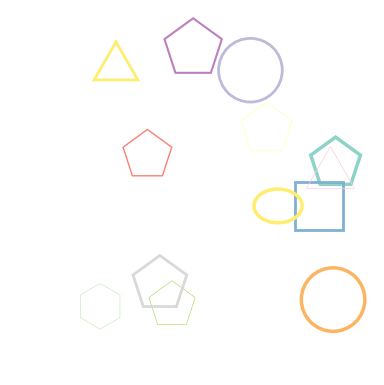[{"shape": "pentagon", "thickness": 2.5, "radius": 0.34, "center": [0.872, 0.576]}, {"shape": "pentagon", "thickness": 0.5, "radius": 0.35, "center": [0.693, 0.665]}, {"shape": "circle", "thickness": 2, "radius": 0.41, "center": [0.65, 0.818]}, {"shape": "pentagon", "thickness": 1, "radius": 0.33, "center": [0.383, 0.597]}, {"shape": "square", "thickness": 2, "radius": 0.31, "center": [0.829, 0.465]}, {"shape": "circle", "thickness": 2.5, "radius": 0.41, "center": [0.865, 0.222]}, {"shape": "pentagon", "thickness": 0.5, "radius": 0.32, "center": [0.447, 0.208]}, {"shape": "triangle", "thickness": 0.5, "radius": 0.36, "center": [0.858, 0.547]}, {"shape": "pentagon", "thickness": 2, "radius": 0.37, "center": [0.415, 0.263]}, {"shape": "pentagon", "thickness": 1.5, "radius": 0.39, "center": [0.502, 0.874]}, {"shape": "hexagon", "thickness": 0.5, "radius": 0.3, "center": [0.26, 0.205]}, {"shape": "triangle", "thickness": 2, "radius": 0.33, "center": [0.301, 0.825]}, {"shape": "oval", "thickness": 2.5, "radius": 0.31, "center": [0.722, 0.465]}]